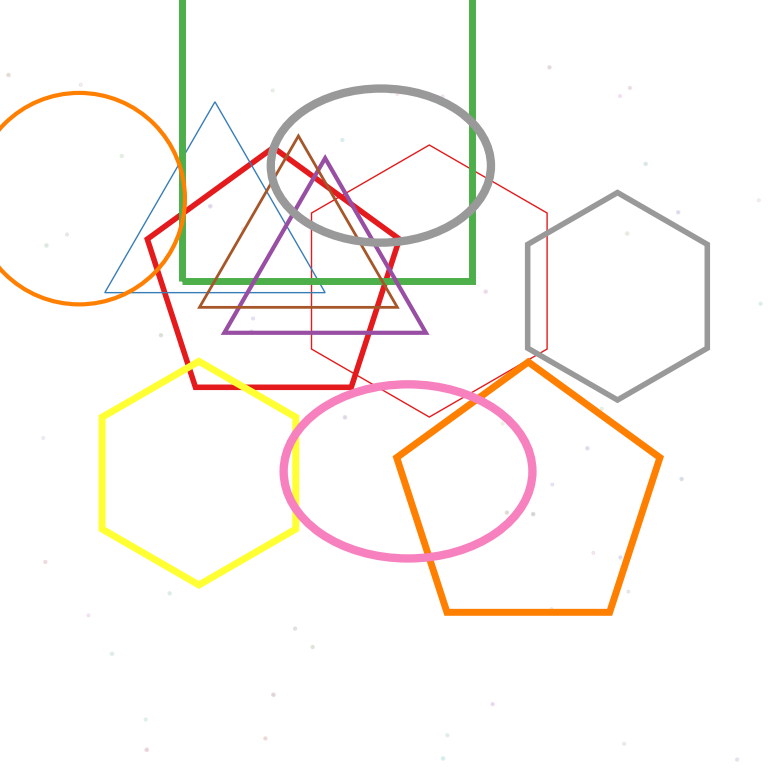[{"shape": "hexagon", "thickness": 0.5, "radius": 0.88, "center": [0.558, 0.635]}, {"shape": "pentagon", "thickness": 2, "radius": 0.86, "center": [0.355, 0.636]}, {"shape": "triangle", "thickness": 0.5, "radius": 0.83, "center": [0.279, 0.703]}, {"shape": "square", "thickness": 2.5, "radius": 0.94, "center": [0.425, 0.823]}, {"shape": "triangle", "thickness": 1.5, "radius": 0.76, "center": [0.422, 0.643]}, {"shape": "pentagon", "thickness": 2.5, "radius": 0.9, "center": [0.686, 0.35]}, {"shape": "circle", "thickness": 1.5, "radius": 0.69, "center": [0.103, 0.742]}, {"shape": "hexagon", "thickness": 2.5, "radius": 0.73, "center": [0.258, 0.386]}, {"shape": "triangle", "thickness": 1, "radius": 0.74, "center": [0.388, 0.675]}, {"shape": "oval", "thickness": 3, "radius": 0.81, "center": [0.53, 0.388]}, {"shape": "hexagon", "thickness": 2, "radius": 0.67, "center": [0.802, 0.615]}, {"shape": "oval", "thickness": 3, "radius": 0.71, "center": [0.495, 0.785]}]